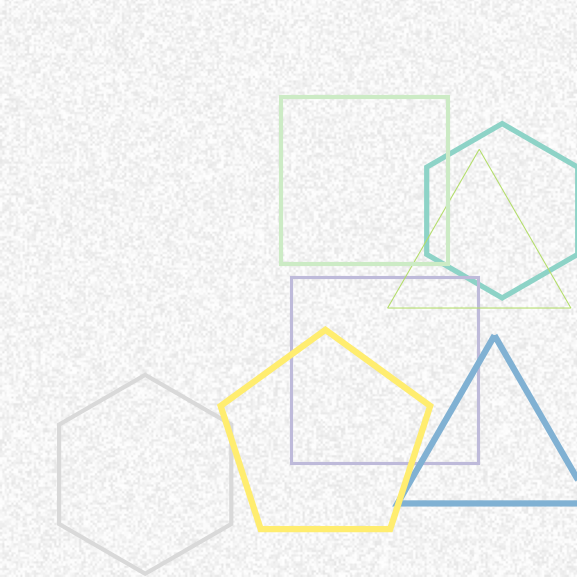[{"shape": "hexagon", "thickness": 2.5, "radius": 0.75, "center": [0.87, 0.634]}, {"shape": "square", "thickness": 1.5, "radius": 0.81, "center": [0.666, 0.358]}, {"shape": "triangle", "thickness": 3, "radius": 0.97, "center": [0.856, 0.224]}, {"shape": "triangle", "thickness": 0.5, "radius": 0.92, "center": [0.83, 0.557]}, {"shape": "hexagon", "thickness": 2, "radius": 0.86, "center": [0.251, 0.178]}, {"shape": "square", "thickness": 2, "radius": 0.72, "center": [0.631, 0.687]}, {"shape": "pentagon", "thickness": 3, "radius": 0.95, "center": [0.564, 0.237]}]